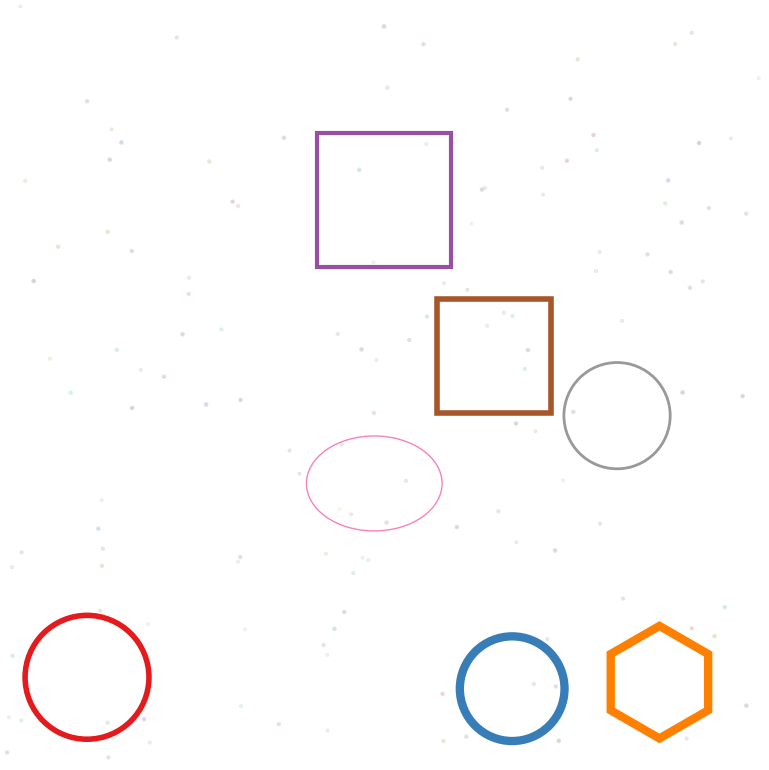[{"shape": "circle", "thickness": 2, "radius": 0.4, "center": [0.113, 0.12]}, {"shape": "circle", "thickness": 3, "radius": 0.34, "center": [0.665, 0.106]}, {"shape": "square", "thickness": 1.5, "radius": 0.44, "center": [0.499, 0.74]}, {"shape": "hexagon", "thickness": 3, "radius": 0.37, "center": [0.856, 0.114]}, {"shape": "square", "thickness": 2, "radius": 0.37, "center": [0.641, 0.538]}, {"shape": "oval", "thickness": 0.5, "radius": 0.44, "center": [0.486, 0.372]}, {"shape": "circle", "thickness": 1, "radius": 0.35, "center": [0.801, 0.46]}]